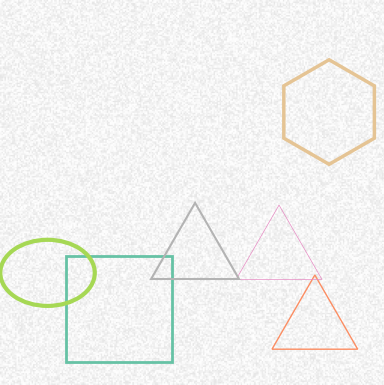[{"shape": "square", "thickness": 2, "radius": 0.69, "center": [0.31, 0.197]}, {"shape": "triangle", "thickness": 1, "radius": 0.64, "center": [0.818, 0.157]}, {"shape": "triangle", "thickness": 0.5, "radius": 0.64, "center": [0.725, 0.339]}, {"shape": "oval", "thickness": 3, "radius": 0.61, "center": [0.124, 0.291]}, {"shape": "hexagon", "thickness": 2.5, "radius": 0.68, "center": [0.855, 0.709]}, {"shape": "triangle", "thickness": 1.5, "radius": 0.66, "center": [0.507, 0.341]}]